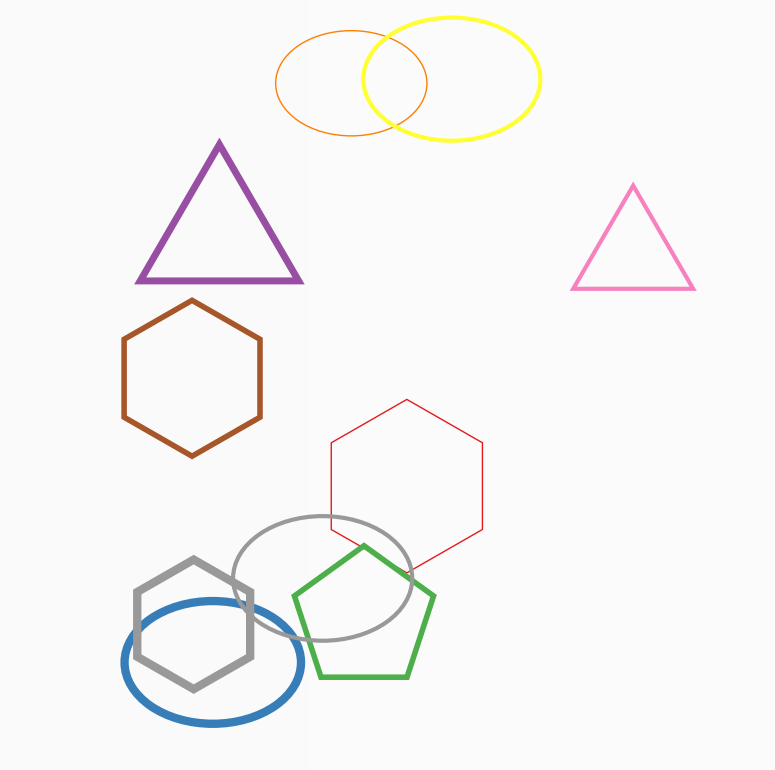[{"shape": "hexagon", "thickness": 0.5, "radius": 0.56, "center": [0.525, 0.369]}, {"shape": "oval", "thickness": 3, "radius": 0.57, "center": [0.275, 0.14]}, {"shape": "pentagon", "thickness": 2, "radius": 0.47, "center": [0.47, 0.197]}, {"shape": "triangle", "thickness": 2.5, "radius": 0.59, "center": [0.283, 0.694]}, {"shape": "oval", "thickness": 0.5, "radius": 0.49, "center": [0.453, 0.892]}, {"shape": "oval", "thickness": 1.5, "radius": 0.57, "center": [0.583, 0.897]}, {"shape": "hexagon", "thickness": 2, "radius": 0.51, "center": [0.248, 0.509]}, {"shape": "triangle", "thickness": 1.5, "radius": 0.45, "center": [0.817, 0.67]}, {"shape": "hexagon", "thickness": 3, "radius": 0.42, "center": [0.25, 0.189]}, {"shape": "oval", "thickness": 1.5, "radius": 0.58, "center": [0.416, 0.249]}]